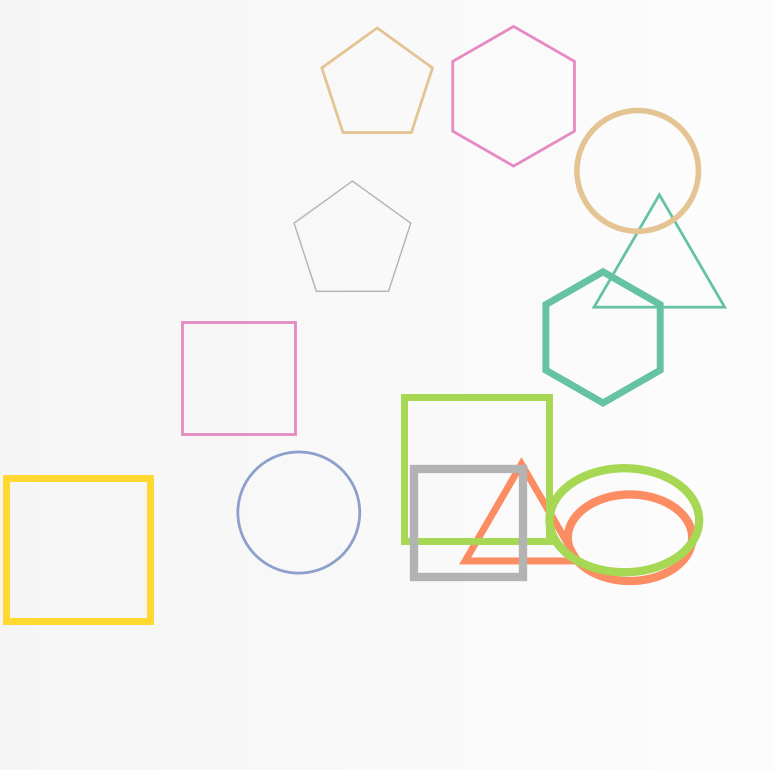[{"shape": "triangle", "thickness": 1, "radius": 0.49, "center": [0.851, 0.65]}, {"shape": "hexagon", "thickness": 2.5, "radius": 0.43, "center": [0.778, 0.562]}, {"shape": "triangle", "thickness": 2.5, "radius": 0.42, "center": [0.673, 0.313]}, {"shape": "oval", "thickness": 3, "radius": 0.4, "center": [0.813, 0.302]}, {"shape": "circle", "thickness": 1, "radius": 0.39, "center": [0.386, 0.334]}, {"shape": "hexagon", "thickness": 1, "radius": 0.45, "center": [0.663, 0.875]}, {"shape": "square", "thickness": 1, "radius": 0.36, "center": [0.308, 0.509]}, {"shape": "oval", "thickness": 3, "radius": 0.48, "center": [0.806, 0.324]}, {"shape": "square", "thickness": 2.5, "radius": 0.47, "center": [0.615, 0.391]}, {"shape": "square", "thickness": 2.5, "radius": 0.47, "center": [0.1, 0.287]}, {"shape": "circle", "thickness": 2, "radius": 0.39, "center": [0.823, 0.778]}, {"shape": "pentagon", "thickness": 1, "radius": 0.38, "center": [0.487, 0.889]}, {"shape": "pentagon", "thickness": 0.5, "radius": 0.4, "center": [0.455, 0.686]}, {"shape": "square", "thickness": 3, "radius": 0.35, "center": [0.605, 0.321]}]